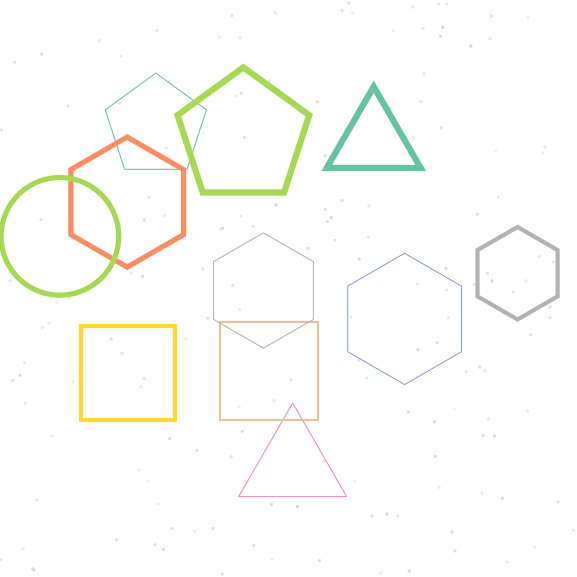[{"shape": "pentagon", "thickness": 0.5, "radius": 0.46, "center": [0.27, 0.78]}, {"shape": "triangle", "thickness": 3, "radius": 0.47, "center": [0.647, 0.755]}, {"shape": "hexagon", "thickness": 2.5, "radius": 0.56, "center": [0.22, 0.649]}, {"shape": "hexagon", "thickness": 0.5, "radius": 0.57, "center": [0.701, 0.447]}, {"shape": "triangle", "thickness": 0.5, "radius": 0.54, "center": [0.507, 0.193]}, {"shape": "pentagon", "thickness": 3, "radius": 0.6, "center": [0.421, 0.763]}, {"shape": "circle", "thickness": 2.5, "radius": 0.51, "center": [0.104, 0.59]}, {"shape": "square", "thickness": 2, "radius": 0.41, "center": [0.222, 0.353]}, {"shape": "square", "thickness": 1, "radius": 0.42, "center": [0.466, 0.356]}, {"shape": "hexagon", "thickness": 0.5, "radius": 0.5, "center": [0.456, 0.496]}, {"shape": "hexagon", "thickness": 2, "radius": 0.4, "center": [0.896, 0.526]}]